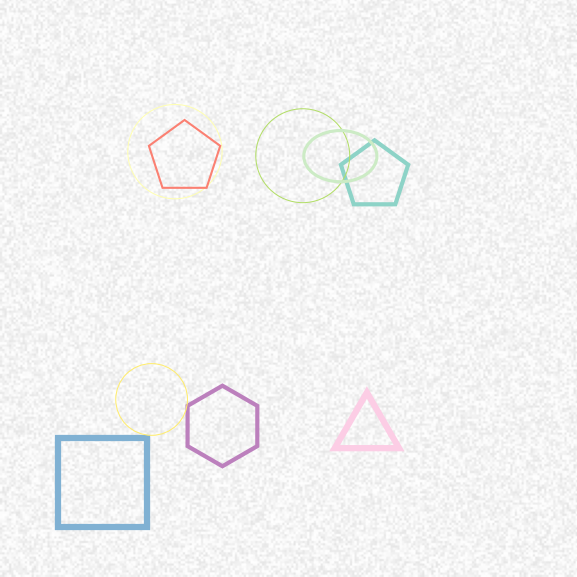[{"shape": "pentagon", "thickness": 2, "radius": 0.31, "center": [0.649, 0.695]}, {"shape": "circle", "thickness": 0.5, "radius": 0.41, "center": [0.303, 0.737]}, {"shape": "pentagon", "thickness": 1, "radius": 0.32, "center": [0.32, 0.726]}, {"shape": "square", "thickness": 3, "radius": 0.38, "center": [0.178, 0.163]}, {"shape": "circle", "thickness": 0.5, "radius": 0.41, "center": [0.524, 0.73]}, {"shape": "triangle", "thickness": 3, "radius": 0.32, "center": [0.635, 0.255]}, {"shape": "hexagon", "thickness": 2, "radius": 0.35, "center": [0.385, 0.262]}, {"shape": "oval", "thickness": 1.5, "radius": 0.32, "center": [0.589, 0.729]}, {"shape": "circle", "thickness": 0.5, "radius": 0.31, "center": [0.263, 0.307]}]